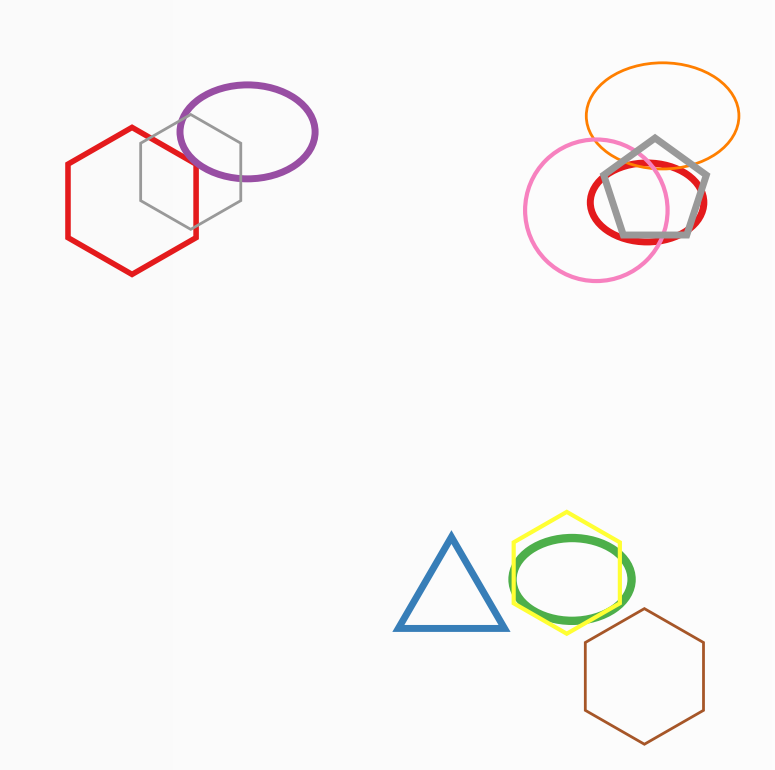[{"shape": "hexagon", "thickness": 2, "radius": 0.48, "center": [0.17, 0.739]}, {"shape": "oval", "thickness": 2.5, "radius": 0.37, "center": [0.835, 0.737]}, {"shape": "triangle", "thickness": 2.5, "radius": 0.4, "center": [0.583, 0.223]}, {"shape": "oval", "thickness": 3, "radius": 0.38, "center": [0.738, 0.247]}, {"shape": "oval", "thickness": 2.5, "radius": 0.44, "center": [0.319, 0.829]}, {"shape": "oval", "thickness": 1, "radius": 0.49, "center": [0.855, 0.849]}, {"shape": "hexagon", "thickness": 1.5, "radius": 0.4, "center": [0.731, 0.256]}, {"shape": "hexagon", "thickness": 1, "radius": 0.44, "center": [0.831, 0.122]}, {"shape": "circle", "thickness": 1.5, "radius": 0.46, "center": [0.769, 0.727]}, {"shape": "pentagon", "thickness": 2.5, "radius": 0.35, "center": [0.845, 0.751]}, {"shape": "hexagon", "thickness": 1, "radius": 0.37, "center": [0.246, 0.777]}]